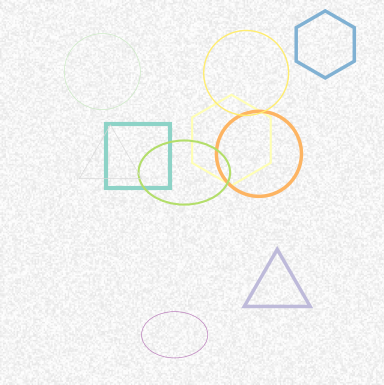[{"shape": "square", "thickness": 3, "radius": 0.42, "center": [0.359, 0.595]}, {"shape": "hexagon", "thickness": 1.5, "radius": 0.59, "center": [0.601, 0.636]}, {"shape": "triangle", "thickness": 2.5, "radius": 0.49, "center": [0.72, 0.253]}, {"shape": "hexagon", "thickness": 2.5, "radius": 0.44, "center": [0.845, 0.885]}, {"shape": "circle", "thickness": 2.5, "radius": 0.55, "center": [0.673, 0.6]}, {"shape": "oval", "thickness": 1.5, "radius": 0.59, "center": [0.479, 0.552]}, {"shape": "triangle", "thickness": 0.5, "radius": 0.47, "center": [0.287, 0.583]}, {"shape": "oval", "thickness": 0.5, "radius": 0.43, "center": [0.454, 0.13]}, {"shape": "circle", "thickness": 0.5, "radius": 0.49, "center": [0.266, 0.814]}, {"shape": "circle", "thickness": 1, "radius": 0.55, "center": [0.639, 0.811]}]